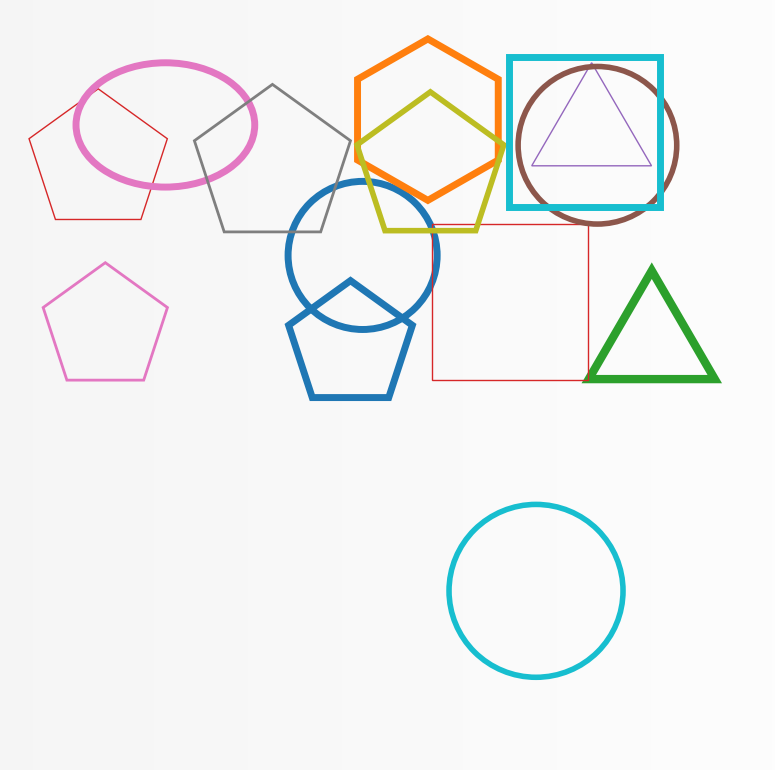[{"shape": "circle", "thickness": 2.5, "radius": 0.48, "center": [0.468, 0.668]}, {"shape": "pentagon", "thickness": 2.5, "radius": 0.42, "center": [0.452, 0.552]}, {"shape": "hexagon", "thickness": 2.5, "radius": 0.52, "center": [0.552, 0.845]}, {"shape": "triangle", "thickness": 3, "radius": 0.47, "center": [0.841, 0.555]}, {"shape": "pentagon", "thickness": 0.5, "radius": 0.47, "center": [0.127, 0.791]}, {"shape": "square", "thickness": 0.5, "radius": 0.5, "center": [0.658, 0.608]}, {"shape": "triangle", "thickness": 0.5, "radius": 0.45, "center": [0.763, 0.829]}, {"shape": "circle", "thickness": 2, "radius": 0.51, "center": [0.771, 0.811]}, {"shape": "oval", "thickness": 2.5, "radius": 0.58, "center": [0.213, 0.838]}, {"shape": "pentagon", "thickness": 1, "radius": 0.42, "center": [0.136, 0.575]}, {"shape": "pentagon", "thickness": 1, "radius": 0.53, "center": [0.352, 0.785]}, {"shape": "pentagon", "thickness": 2, "radius": 0.5, "center": [0.555, 0.781]}, {"shape": "square", "thickness": 2.5, "radius": 0.49, "center": [0.754, 0.829]}, {"shape": "circle", "thickness": 2, "radius": 0.56, "center": [0.692, 0.233]}]